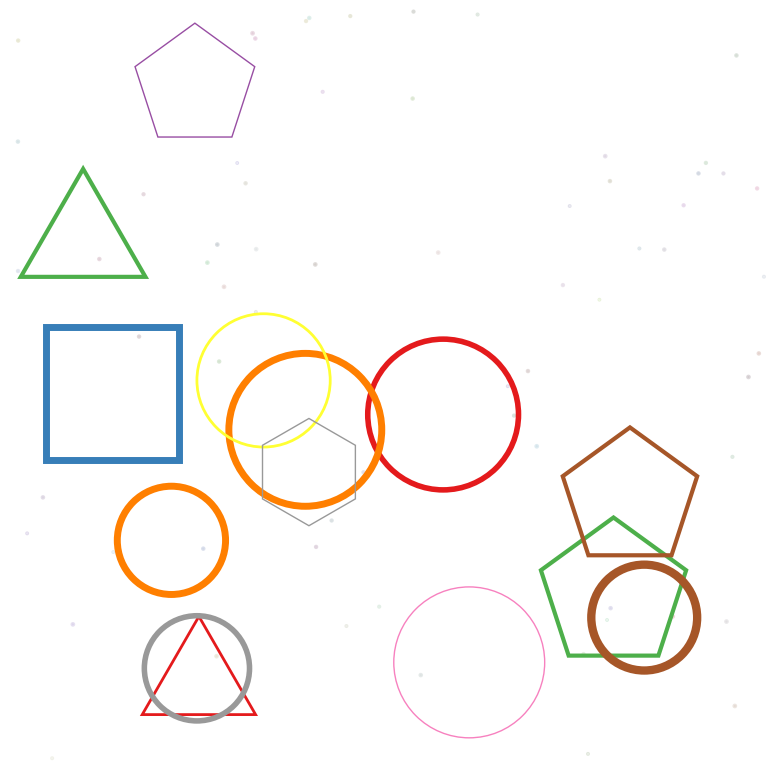[{"shape": "triangle", "thickness": 1, "radius": 0.43, "center": [0.258, 0.114]}, {"shape": "circle", "thickness": 2, "radius": 0.49, "center": [0.575, 0.462]}, {"shape": "square", "thickness": 2.5, "radius": 0.43, "center": [0.146, 0.489]}, {"shape": "triangle", "thickness": 1.5, "radius": 0.47, "center": [0.108, 0.687]}, {"shape": "pentagon", "thickness": 1.5, "radius": 0.5, "center": [0.797, 0.229]}, {"shape": "pentagon", "thickness": 0.5, "radius": 0.41, "center": [0.253, 0.888]}, {"shape": "circle", "thickness": 2.5, "radius": 0.5, "center": [0.397, 0.442]}, {"shape": "circle", "thickness": 2.5, "radius": 0.35, "center": [0.223, 0.298]}, {"shape": "circle", "thickness": 1, "radius": 0.43, "center": [0.342, 0.506]}, {"shape": "circle", "thickness": 3, "radius": 0.34, "center": [0.837, 0.198]}, {"shape": "pentagon", "thickness": 1.5, "radius": 0.46, "center": [0.818, 0.353]}, {"shape": "circle", "thickness": 0.5, "radius": 0.49, "center": [0.609, 0.14]}, {"shape": "hexagon", "thickness": 0.5, "radius": 0.35, "center": [0.401, 0.387]}, {"shape": "circle", "thickness": 2, "radius": 0.34, "center": [0.256, 0.132]}]